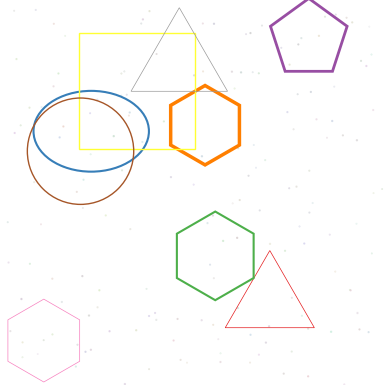[{"shape": "triangle", "thickness": 0.5, "radius": 0.67, "center": [0.701, 0.216]}, {"shape": "oval", "thickness": 1.5, "radius": 0.75, "center": [0.237, 0.659]}, {"shape": "hexagon", "thickness": 1.5, "radius": 0.58, "center": [0.559, 0.335]}, {"shape": "pentagon", "thickness": 2, "radius": 0.52, "center": [0.802, 0.899]}, {"shape": "hexagon", "thickness": 2.5, "radius": 0.52, "center": [0.533, 0.675]}, {"shape": "square", "thickness": 1, "radius": 0.75, "center": [0.356, 0.764]}, {"shape": "circle", "thickness": 1, "radius": 0.69, "center": [0.209, 0.607]}, {"shape": "hexagon", "thickness": 0.5, "radius": 0.54, "center": [0.114, 0.115]}, {"shape": "triangle", "thickness": 0.5, "radius": 0.72, "center": [0.466, 0.835]}]